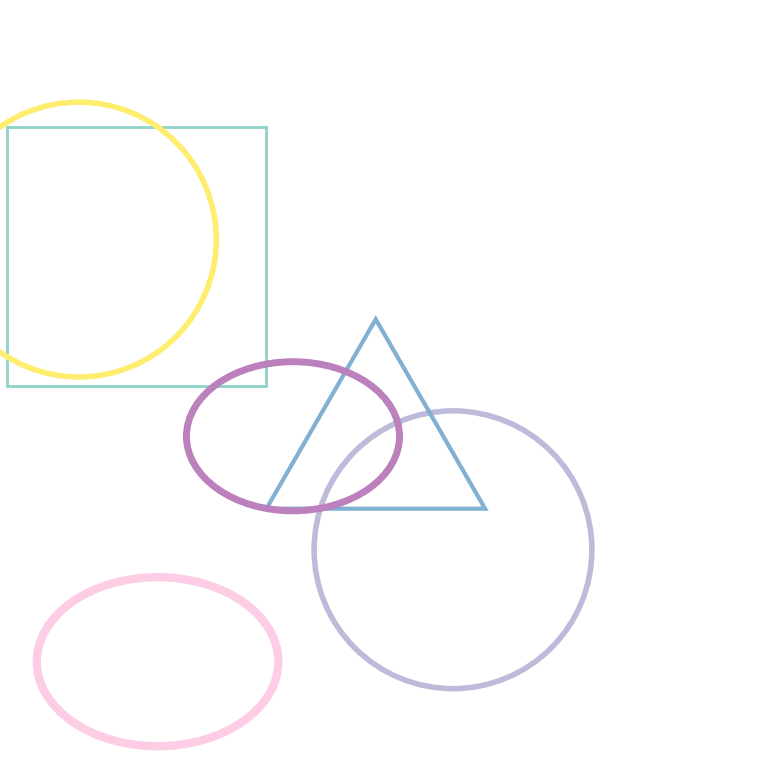[{"shape": "square", "thickness": 1, "radius": 0.84, "center": [0.177, 0.667]}, {"shape": "circle", "thickness": 2, "radius": 0.9, "center": [0.588, 0.286]}, {"shape": "triangle", "thickness": 1.5, "radius": 0.82, "center": [0.488, 0.421]}, {"shape": "oval", "thickness": 3, "radius": 0.78, "center": [0.205, 0.141]}, {"shape": "oval", "thickness": 2.5, "radius": 0.69, "center": [0.38, 0.433]}, {"shape": "circle", "thickness": 2, "radius": 0.89, "center": [0.102, 0.689]}]